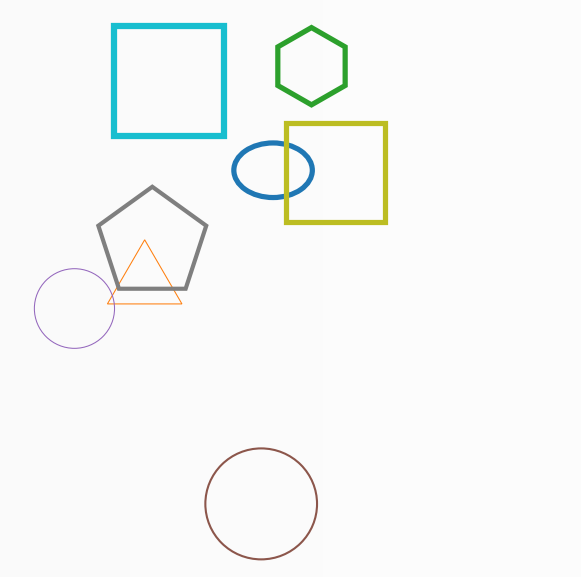[{"shape": "oval", "thickness": 2.5, "radius": 0.34, "center": [0.47, 0.704]}, {"shape": "triangle", "thickness": 0.5, "radius": 0.37, "center": [0.249, 0.51]}, {"shape": "hexagon", "thickness": 2.5, "radius": 0.33, "center": [0.536, 0.884]}, {"shape": "circle", "thickness": 0.5, "radius": 0.34, "center": [0.128, 0.465]}, {"shape": "circle", "thickness": 1, "radius": 0.48, "center": [0.449, 0.127]}, {"shape": "pentagon", "thickness": 2, "radius": 0.49, "center": [0.262, 0.578]}, {"shape": "square", "thickness": 2.5, "radius": 0.43, "center": [0.577, 0.701]}, {"shape": "square", "thickness": 3, "radius": 0.48, "center": [0.291, 0.859]}]